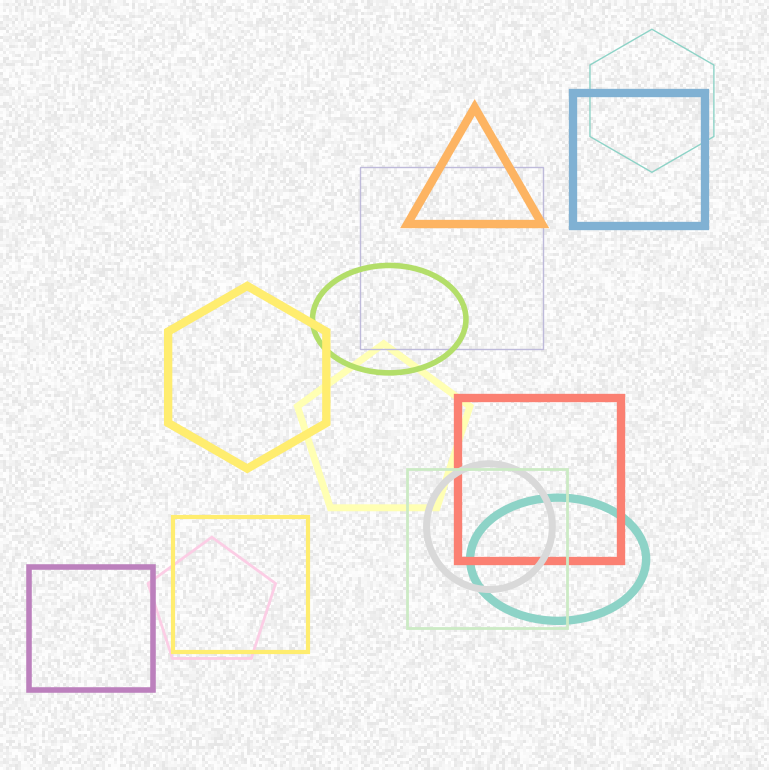[{"shape": "oval", "thickness": 3, "radius": 0.57, "center": [0.725, 0.274]}, {"shape": "hexagon", "thickness": 0.5, "radius": 0.46, "center": [0.847, 0.869]}, {"shape": "pentagon", "thickness": 2.5, "radius": 0.59, "center": [0.498, 0.436]}, {"shape": "square", "thickness": 0.5, "radius": 0.59, "center": [0.586, 0.665]}, {"shape": "square", "thickness": 3, "radius": 0.53, "center": [0.7, 0.377]}, {"shape": "square", "thickness": 3, "radius": 0.43, "center": [0.83, 0.793]}, {"shape": "triangle", "thickness": 3, "radius": 0.5, "center": [0.616, 0.76]}, {"shape": "oval", "thickness": 2, "radius": 0.5, "center": [0.506, 0.586]}, {"shape": "pentagon", "thickness": 1, "radius": 0.44, "center": [0.275, 0.215]}, {"shape": "circle", "thickness": 2.5, "radius": 0.41, "center": [0.636, 0.316]}, {"shape": "square", "thickness": 2, "radius": 0.4, "center": [0.118, 0.184]}, {"shape": "square", "thickness": 1, "radius": 0.52, "center": [0.632, 0.288]}, {"shape": "hexagon", "thickness": 3, "radius": 0.59, "center": [0.321, 0.51]}, {"shape": "square", "thickness": 1.5, "radius": 0.44, "center": [0.313, 0.241]}]